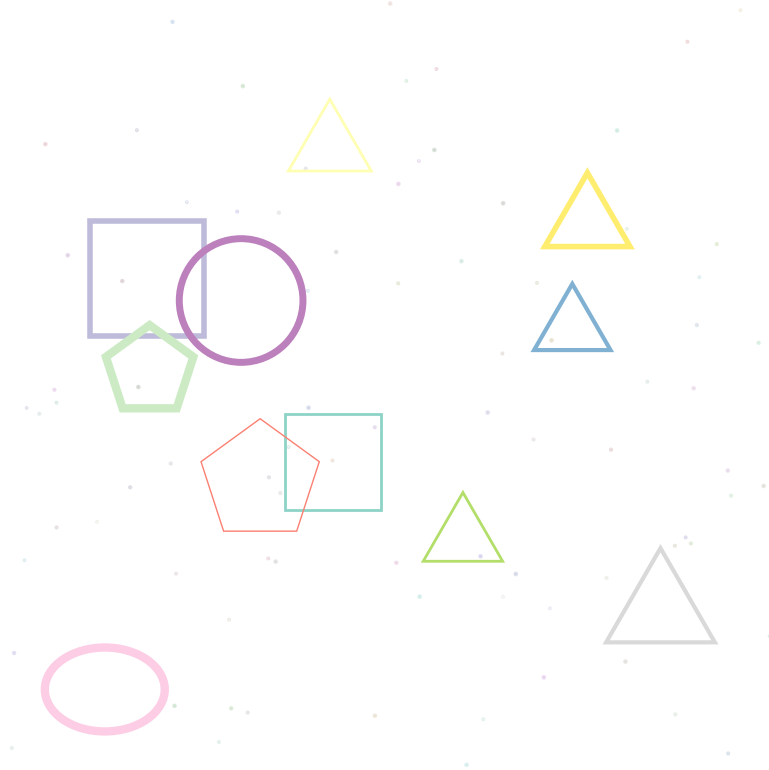[{"shape": "square", "thickness": 1, "radius": 0.31, "center": [0.433, 0.4]}, {"shape": "triangle", "thickness": 1, "radius": 0.31, "center": [0.428, 0.809]}, {"shape": "square", "thickness": 2, "radius": 0.37, "center": [0.191, 0.638]}, {"shape": "pentagon", "thickness": 0.5, "radius": 0.4, "center": [0.338, 0.375]}, {"shape": "triangle", "thickness": 1.5, "radius": 0.29, "center": [0.743, 0.574]}, {"shape": "triangle", "thickness": 1, "radius": 0.3, "center": [0.601, 0.301]}, {"shape": "oval", "thickness": 3, "radius": 0.39, "center": [0.136, 0.105]}, {"shape": "triangle", "thickness": 1.5, "radius": 0.41, "center": [0.858, 0.207]}, {"shape": "circle", "thickness": 2.5, "radius": 0.4, "center": [0.313, 0.61]}, {"shape": "pentagon", "thickness": 3, "radius": 0.3, "center": [0.194, 0.518]}, {"shape": "triangle", "thickness": 2, "radius": 0.32, "center": [0.763, 0.712]}]